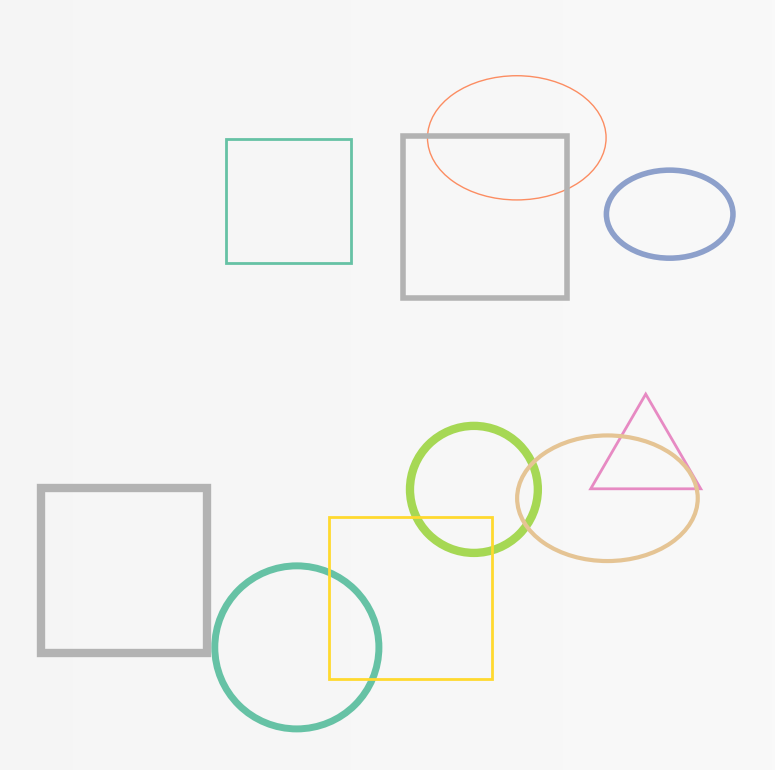[{"shape": "square", "thickness": 1, "radius": 0.4, "center": [0.373, 0.74]}, {"shape": "circle", "thickness": 2.5, "radius": 0.53, "center": [0.383, 0.159]}, {"shape": "oval", "thickness": 0.5, "radius": 0.58, "center": [0.667, 0.821]}, {"shape": "oval", "thickness": 2, "radius": 0.41, "center": [0.864, 0.722]}, {"shape": "triangle", "thickness": 1, "radius": 0.41, "center": [0.833, 0.406]}, {"shape": "circle", "thickness": 3, "radius": 0.41, "center": [0.612, 0.364]}, {"shape": "square", "thickness": 1, "radius": 0.53, "center": [0.53, 0.224]}, {"shape": "oval", "thickness": 1.5, "radius": 0.58, "center": [0.784, 0.353]}, {"shape": "square", "thickness": 3, "radius": 0.54, "center": [0.16, 0.259]}, {"shape": "square", "thickness": 2, "radius": 0.53, "center": [0.626, 0.718]}]